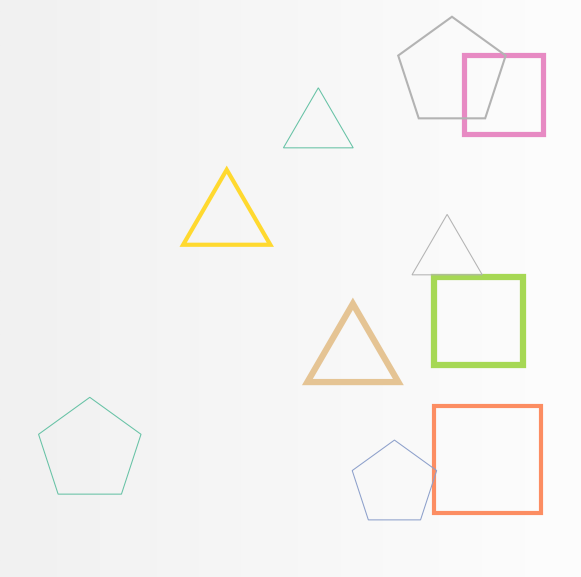[{"shape": "pentagon", "thickness": 0.5, "radius": 0.46, "center": [0.154, 0.218]}, {"shape": "triangle", "thickness": 0.5, "radius": 0.35, "center": [0.548, 0.778]}, {"shape": "square", "thickness": 2, "radius": 0.46, "center": [0.839, 0.204]}, {"shape": "pentagon", "thickness": 0.5, "radius": 0.38, "center": [0.679, 0.161]}, {"shape": "square", "thickness": 2.5, "radius": 0.34, "center": [0.866, 0.836]}, {"shape": "square", "thickness": 3, "radius": 0.38, "center": [0.823, 0.443]}, {"shape": "triangle", "thickness": 2, "radius": 0.43, "center": [0.39, 0.619]}, {"shape": "triangle", "thickness": 3, "radius": 0.45, "center": [0.607, 0.383]}, {"shape": "pentagon", "thickness": 1, "radius": 0.49, "center": [0.778, 0.873]}, {"shape": "triangle", "thickness": 0.5, "radius": 0.35, "center": [0.769, 0.558]}]